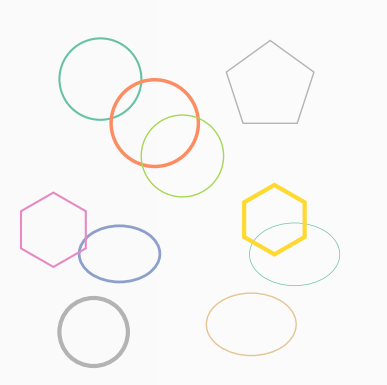[{"shape": "oval", "thickness": 0.5, "radius": 0.58, "center": [0.76, 0.339]}, {"shape": "circle", "thickness": 1.5, "radius": 0.53, "center": [0.259, 0.795]}, {"shape": "circle", "thickness": 2.5, "radius": 0.56, "center": [0.399, 0.68]}, {"shape": "oval", "thickness": 2, "radius": 0.52, "center": [0.308, 0.341]}, {"shape": "hexagon", "thickness": 1.5, "radius": 0.48, "center": [0.138, 0.403]}, {"shape": "circle", "thickness": 1, "radius": 0.53, "center": [0.471, 0.595]}, {"shape": "hexagon", "thickness": 3, "radius": 0.45, "center": [0.708, 0.429]}, {"shape": "oval", "thickness": 1, "radius": 0.58, "center": [0.648, 0.158]}, {"shape": "circle", "thickness": 3, "radius": 0.44, "center": [0.242, 0.138]}, {"shape": "pentagon", "thickness": 1, "radius": 0.59, "center": [0.697, 0.776]}]